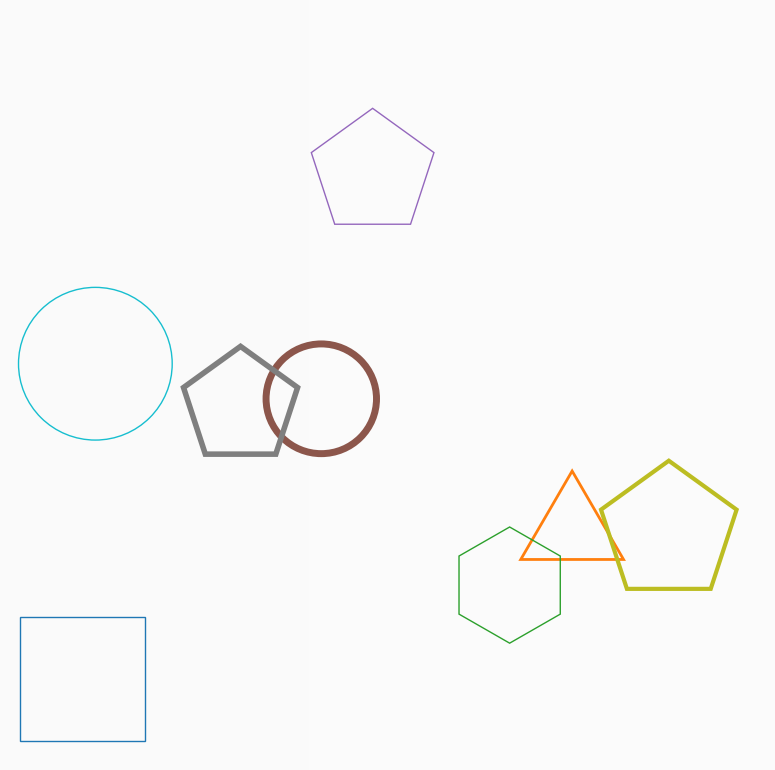[{"shape": "square", "thickness": 0.5, "radius": 0.4, "center": [0.106, 0.118]}, {"shape": "triangle", "thickness": 1, "radius": 0.38, "center": [0.738, 0.312]}, {"shape": "hexagon", "thickness": 0.5, "radius": 0.38, "center": [0.658, 0.24]}, {"shape": "pentagon", "thickness": 0.5, "radius": 0.42, "center": [0.481, 0.776]}, {"shape": "circle", "thickness": 2.5, "radius": 0.36, "center": [0.415, 0.482]}, {"shape": "pentagon", "thickness": 2, "radius": 0.39, "center": [0.31, 0.473]}, {"shape": "pentagon", "thickness": 1.5, "radius": 0.46, "center": [0.863, 0.31]}, {"shape": "circle", "thickness": 0.5, "radius": 0.5, "center": [0.123, 0.528]}]